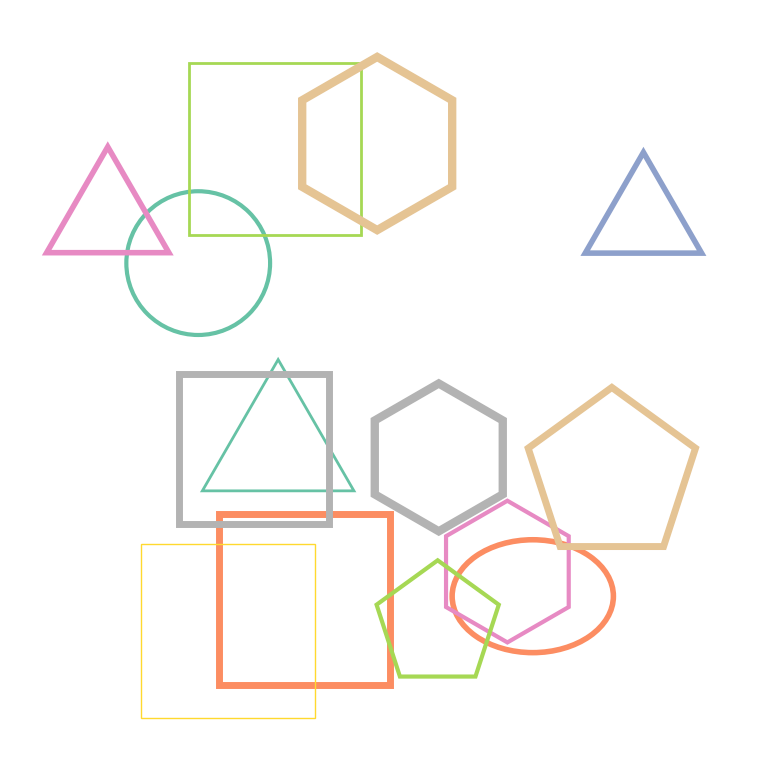[{"shape": "triangle", "thickness": 1, "radius": 0.57, "center": [0.361, 0.419]}, {"shape": "circle", "thickness": 1.5, "radius": 0.47, "center": [0.257, 0.658]}, {"shape": "oval", "thickness": 2, "radius": 0.52, "center": [0.692, 0.226]}, {"shape": "square", "thickness": 2.5, "radius": 0.55, "center": [0.396, 0.221]}, {"shape": "triangle", "thickness": 2, "radius": 0.44, "center": [0.836, 0.715]}, {"shape": "hexagon", "thickness": 1.5, "radius": 0.46, "center": [0.659, 0.258]}, {"shape": "triangle", "thickness": 2, "radius": 0.46, "center": [0.14, 0.718]}, {"shape": "square", "thickness": 1, "radius": 0.56, "center": [0.357, 0.806]}, {"shape": "pentagon", "thickness": 1.5, "radius": 0.42, "center": [0.568, 0.189]}, {"shape": "square", "thickness": 0.5, "radius": 0.56, "center": [0.296, 0.181]}, {"shape": "hexagon", "thickness": 3, "radius": 0.56, "center": [0.49, 0.814]}, {"shape": "pentagon", "thickness": 2.5, "radius": 0.57, "center": [0.795, 0.383]}, {"shape": "hexagon", "thickness": 3, "radius": 0.48, "center": [0.57, 0.406]}, {"shape": "square", "thickness": 2.5, "radius": 0.49, "center": [0.33, 0.417]}]